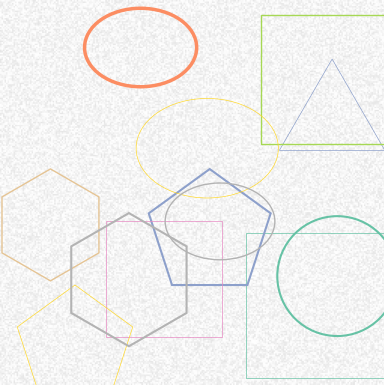[{"shape": "circle", "thickness": 1.5, "radius": 0.78, "center": [0.876, 0.283]}, {"shape": "square", "thickness": 0.5, "radius": 0.94, "center": [0.826, 0.207]}, {"shape": "oval", "thickness": 2.5, "radius": 0.73, "center": [0.365, 0.877]}, {"shape": "pentagon", "thickness": 1.5, "radius": 0.83, "center": [0.545, 0.394]}, {"shape": "triangle", "thickness": 0.5, "radius": 0.79, "center": [0.863, 0.689]}, {"shape": "square", "thickness": 0.5, "radius": 0.75, "center": [0.427, 0.274]}, {"shape": "square", "thickness": 1, "radius": 0.84, "center": [0.846, 0.794]}, {"shape": "oval", "thickness": 0.5, "radius": 0.92, "center": [0.538, 0.615]}, {"shape": "pentagon", "thickness": 0.5, "radius": 0.79, "center": [0.195, 0.102]}, {"shape": "hexagon", "thickness": 1, "radius": 0.73, "center": [0.131, 0.416]}, {"shape": "oval", "thickness": 1, "radius": 0.71, "center": [0.571, 0.425]}, {"shape": "hexagon", "thickness": 1.5, "radius": 0.86, "center": [0.335, 0.274]}]